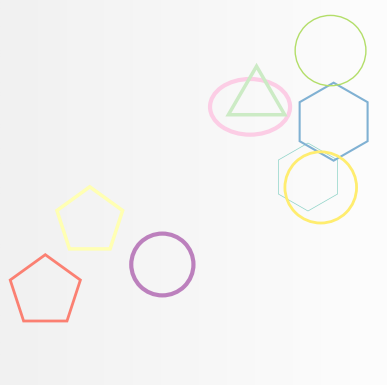[{"shape": "hexagon", "thickness": 0.5, "radius": 0.44, "center": [0.795, 0.54]}, {"shape": "pentagon", "thickness": 2.5, "radius": 0.45, "center": [0.232, 0.426]}, {"shape": "pentagon", "thickness": 2, "radius": 0.48, "center": [0.117, 0.243]}, {"shape": "hexagon", "thickness": 1.5, "radius": 0.51, "center": [0.861, 0.684]}, {"shape": "circle", "thickness": 1, "radius": 0.46, "center": [0.853, 0.869]}, {"shape": "oval", "thickness": 3, "radius": 0.52, "center": [0.645, 0.722]}, {"shape": "circle", "thickness": 3, "radius": 0.4, "center": [0.419, 0.313]}, {"shape": "triangle", "thickness": 2.5, "radius": 0.42, "center": [0.662, 0.744]}, {"shape": "circle", "thickness": 2, "radius": 0.46, "center": [0.828, 0.513]}]